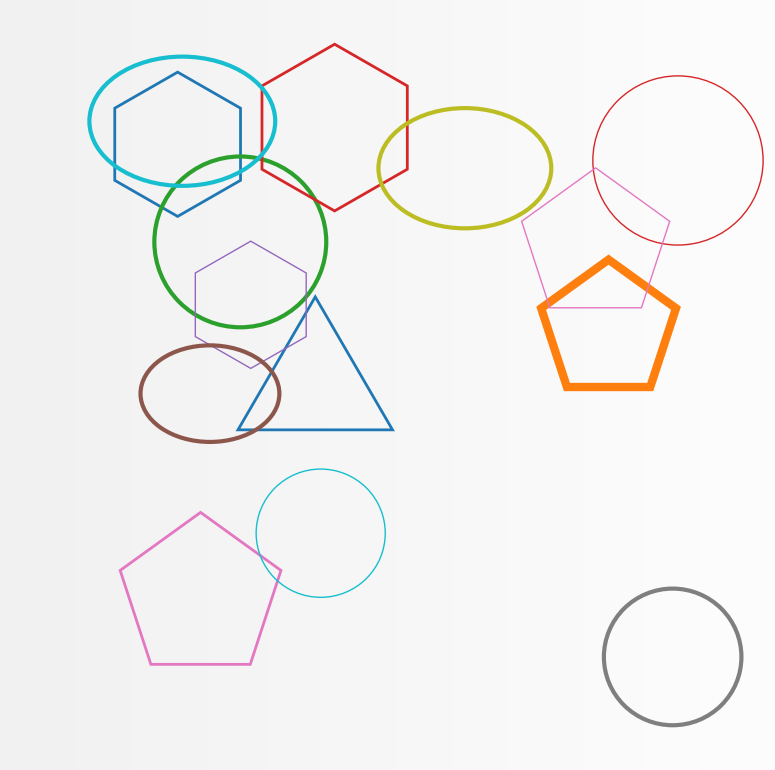[{"shape": "triangle", "thickness": 1, "radius": 0.58, "center": [0.407, 0.499]}, {"shape": "hexagon", "thickness": 1, "radius": 0.47, "center": [0.229, 0.813]}, {"shape": "pentagon", "thickness": 3, "radius": 0.46, "center": [0.785, 0.571]}, {"shape": "circle", "thickness": 1.5, "radius": 0.55, "center": [0.31, 0.686]}, {"shape": "hexagon", "thickness": 1, "radius": 0.54, "center": [0.432, 0.834]}, {"shape": "circle", "thickness": 0.5, "radius": 0.55, "center": [0.875, 0.792]}, {"shape": "hexagon", "thickness": 0.5, "radius": 0.41, "center": [0.324, 0.604]}, {"shape": "oval", "thickness": 1.5, "radius": 0.45, "center": [0.271, 0.489]}, {"shape": "pentagon", "thickness": 1, "radius": 0.55, "center": [0.259, 0.225]}, {"shape": "pentagon", "thickness": 0.5, "radius": 0.5, "center": [0.769, 0.682]}, {"shape": "circle", "thickness": 1.5, "radius": 0.44, "center": [0.868, 0.147]}, {"shape": "oval", "thickness": 1.5, "radius": 0.56, "center": [0.6, 0.782]}, {"shape": "circle", "thickness": 0.5, "radius": 0.42, "center": [0.414, 0.308]}, {"shape": "oval", "thickness": 1.5, "radius": 0.6, "center": [0.235, 0.843]}]